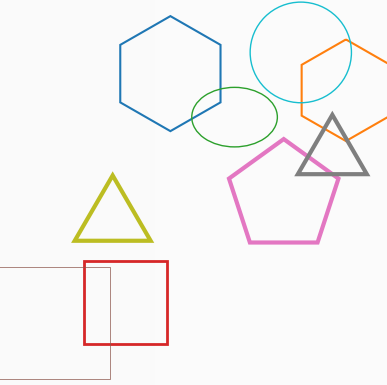[{"shape": "hexagon", "thickness": 1.5, "radius": 0.75, "center": [0.44, 0.809]}, {"shape": "hexagon", "thickness": 1.5, "radius": 0.66, "center": [0.893, 0.766]}, {"shape": "oval", "thickness": 1, "radius": 0.55, "center": [0.605, 0.696]}, {"shape": "square", "thickness": 2, "radius": 0.54, "center": [0.324, 0.214]}, {"shape": "square", "thickness": 0.5, "radius": 0.73, "center": [0.139, 0.16]}, {"shape": "pentagon", "thickness": 3, "radius": 0.74, "center": [0.732, 0.49]}, {"shape": "triangle", "thickness": 3, "radius": 0.51, "center": [0.858, 0.599]}, {"shape": "triangle", "thickness": 3, "radius": 0.57, "center": [0.291, 0.431]}, {"shape": "circle", "thickness": 1, "radius": 0.65, "center": [0.776, 0.864]}]